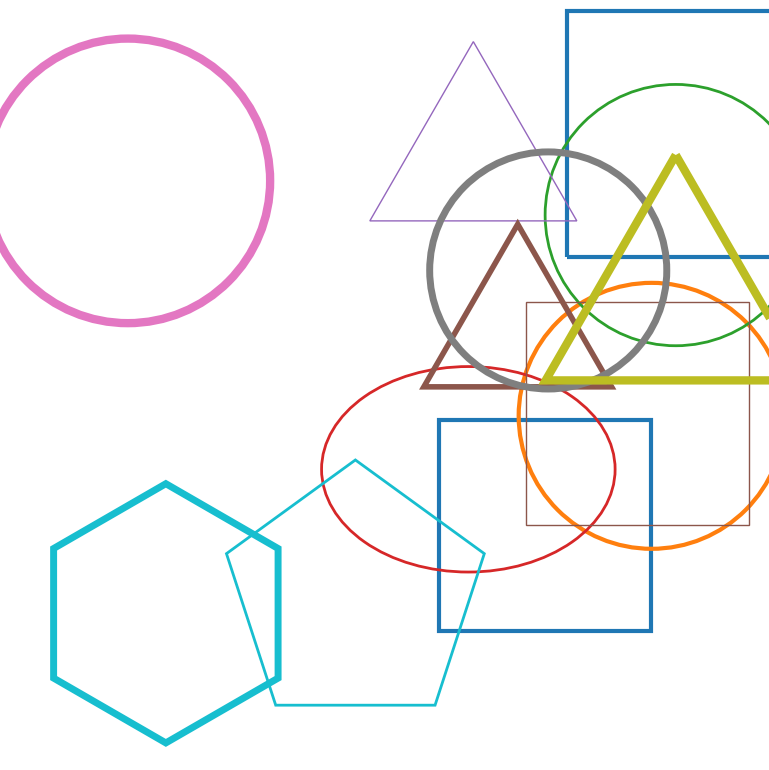[{"shape": "square", "thickness": 1.5, "radius": 0.8, "center": [0.896, 0.826]}, {"shape": "square", "thickness": 1.5, "radius": 0.69, "center": [0.708, 0.318]}, {"shape": "circle", "thickness": 1.5, "radius": 0.86, "center": [0.846, 0.46]}, {"shape": "circle", "thickness": 1, "radius": 0.85, "center": [0.878, 0.721]}, {"shape": "oval", "thickness": 1, "radius": 0.95, "center": [0.608, 0.391]}, {"shape": "triangle", "thickness": 0.5, "radius": 0.78, "center": [0.615, 0.791]}, {"shape": "square", "thickness": 0.5, "radius": 0.72, "center": [0.828, 0.463]}, {"shape": "triangle", "thickness": 2, "radius": 0.7, "center": [0.672, 0.568]}, {"shape": "circle", "thickness": 3, "radius": 0.92, "center": [0.166, 0.765]}, {"shape": "circle", "thickness": 2.5, "radius": 0.77, "center": [0.712, 0.649]}, {"shape": "triangle", "thickness": 3, "radius": 0.98, "center": [0.878, 0.604]}, {"shape": "pentagon", "thickness": 1, "radius": 0.88, "center": [0.462, 0.227]}, {"shape": "hexagon", "thickness": 2.5, "radius": 0.84, "center": [0.215, 0.203]}]